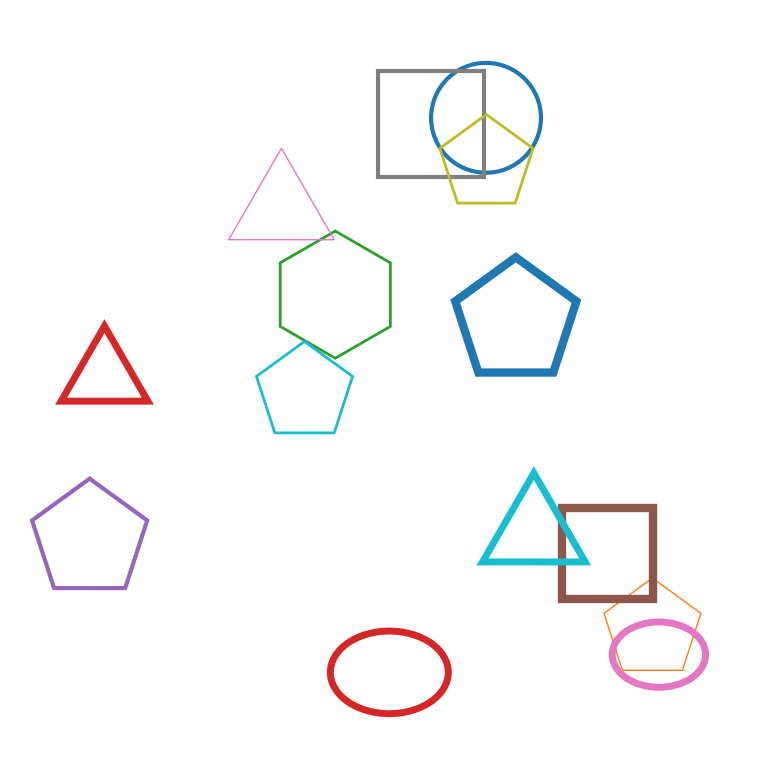[{"shape": "pentagon", "thickness": 3, "radius": 0.41, "center": [0.67, 0.583]}, {"shape": "circle", "thickness": 1.5, "radius": 0.36, "center": [0.631, 0.847]}, {"shape": "pentagon", "thickness": 0.5, "radius": 0.33, "center": [0.847, 0.183]}, {"shape": "hexagon", "thickness": 1, "radius": 0.41, "center": [0.435, 0.617]}, {"shape": "triangle", "thickness": 2.5, "radius": 0.33, "center": [0.136, 0.512]}, {"shape": "oval", "thickness": 2.5, "radius": 0.38, "center": [0.506, 0.127]}, {"shape": "pentagon", "thickness": 1.5, "radius": 0.39, "center": [0.116, 0.3]}, {"shape": "square", "thickness": 3, "radius": 0.29, "center": [0.789, 0.281]}, {"shape": "oval", "thickness": 2.5, "radius": 0.3, "center": [0.856, 0.15]}, {"shape": "triangle", "thickness": 0.5, "radius": 0.4, "center": [0.366, 0.728]}, {"shape": "square", "thickness": 1.5, "radius": 0.35, "center": [0.56, 0.839]}, {"shape": "pentagon", "thickness": 1, "radius": 0.32, "center": [0.632, 0.788]}, {"shape": "triangle", "thickness": 2.5, "radius": 0.38, "center": [0.693, 0.309]}, {"shape": "pentagon", "thickness": 1, "radius": 0.33, "center": [0.395, 0.491]}]